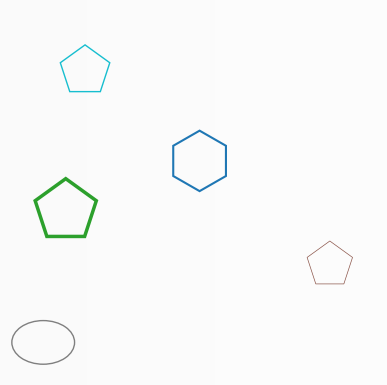[{"shape": "hexagon", "thickness": 1.5, "radius": 0.39, "center": [0.515, 0.582]}, {"shape": "pentagon", "thickness": 2.5, "radius": 0.41, "center": [0.17, 0.453]}, {"shape": "pentagon", "thickness": 0.5, "radius": 0.31, "center": [0.851, 0.312]}, {"shape": "oval", "thickness": 1, "radius": 0.4, "center": [0.112, 0.111]}, {"shape": "pentagon", "thickness": 1, "radius": 0.34, "center": [0.219, 0.816]}]